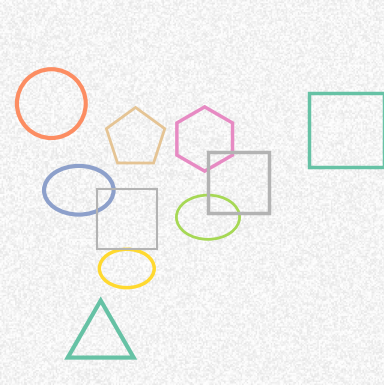[{"shape": "square", "thickness": 2.5, "radius": 0.49, "center": [0.9, 0.662]}, {"shape": "triangle", "thickness": 3, "radius": 0.49, "center": [0.262, 0.121]}, {"shape": "circle", "thickness": 3, "radius": 0.45, "center": [0.133, 0.731]}, {"shape": "oval", "thickness": 3, "radius": 0.45, "center": [0.205, 0.506]}, {"shape": "hexagon", "thickness": 2.5, "radius": 0.42, "center": [0.532, 0.639]}, {"shape": "oval", "thickness": 2, "radius": 0.41, "center": [0.54, 0.436]}, {"shape": "oval", "thickness": 2.5, "radius": 0.36, "center": [0.329, 0.303]}, {"shape": "pentagon", "thickness": 2, "radius": 0.4, "center": [0.352, 0.641]}, {"shape": "square", "thickness": 1.5, "radius": 0.39, "center": [0.33, 0.432]}, {"shape": "square", "thickness": 2.5, "radius": 0.39, "center": [0.62, 0.526]}]